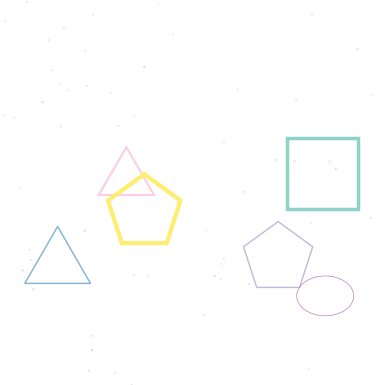[{"shape": "square", "thickness": 2.5, "radius": 0.46, "center": [0.837, 0.549]}, {"shape": "pentagon", "thickness": 1, "radius": 0.47, "center": [0.722, 0.33]}, {"shape": "triangle", "thickness": 1, "radius": 0.49, "center": [0.15, 0.313]}, {"shape": "triangle", "thickness": 1.5, "radius": 0.42, "center": [0.328, 0.535]}, {"shape": "oval", "thickness": 0.5, "radius": 0.37, "center": [0.845, 0.231]}, {"shape": "pentagon", "thickness": 3, "radius": 0.5, "center": [0.375, 0.449]}]